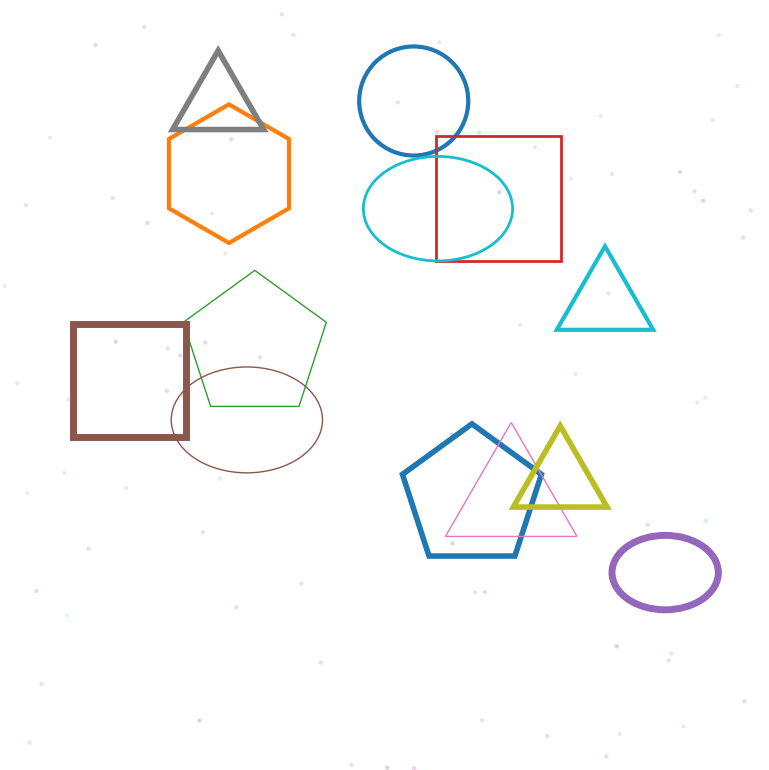[{"shape": "circle", "thickness": 1.5, "radius": 0.35, "center": [0.537, 0.869]}, {"shape": "pentagon", "thickness": 2, "radius": 0.47, "center": [0.613, 0.355]}, {"shape": "hexagon", "thickness": 1.5, "radius": 0.45, "center": [0.297, 0.774]}, {"shape": "pentagon", "thickness": 0.5, "radius": 0.49, "center": [0.331, 0.551]}, {"shape": "square", "thickness": 1, "radius": 0.4, "center": [0.647, 0.742]}, {"shape": "oval", "thickness": 2.5, "radius": 0.35, "center": [0.864, 0.256]}, {"shape": "square", "thickness": 2.5, "radius": 0.37, "center": [0.168, 0.506]}, {"shape": "oval", "thickness": 0.5, "radius": 0.49, "center": [0.321, 0.455]}, {"shape": "triangle", "thickness": 0.5, "radius": 0.49, "center": [0.664, 0.353]}, {"shape": "triangle", "thickness": 2, "radius": 0.34, "center": [0.283, 0.866]}, {"shape": "triangle", "thickness": 2, "radius": 0.35, "center": [0.728, 0.377]}, {"shape": "oval", "thickness": 1, "radius": 0.48, "center": [0.569, 0.729]}, {"shape": "triangle", "thickness": 1.5, "radius": 0.36, "center": [0.786, 0.608]}]